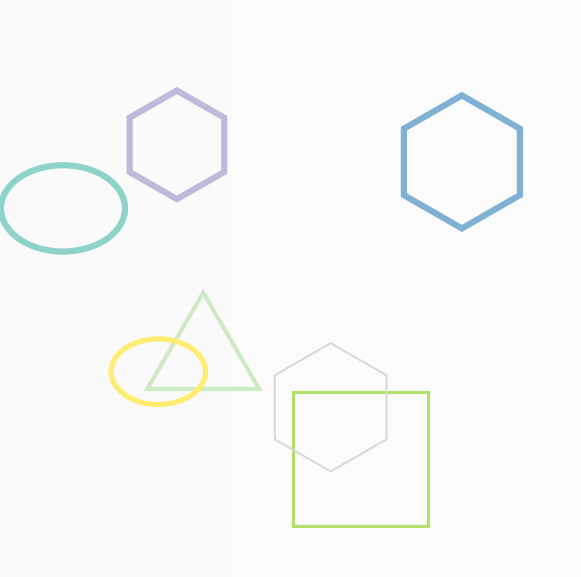[{"shape": "oval", "thickness": 3, "radius": 0.53, "center": [0.108, 0.638]}, {"shape": "hexagon", "thickness": 3, "radius": 0.47, "center": [0.304, 0.748]}, {"shape": "hexagon", "thickness": 3, "radius": 0.58, "center": [0.795, 0.719]}, {"shape": "square", "thickness": 1.5, "radius": 0.58, "center": [0.621, 0.205]}, {"shape": "hexagon", "thickness": 1, "radius": 0.56, "center": [0.569, 0.294]}, {"shape": "triangle", "thickness": 2, "radius": 0.56, "center": [0.35, 0.381]}, {"shape": "oval", "thickness": 2.5, "radius": 0.41, "center": [0.272, 0.355]}]